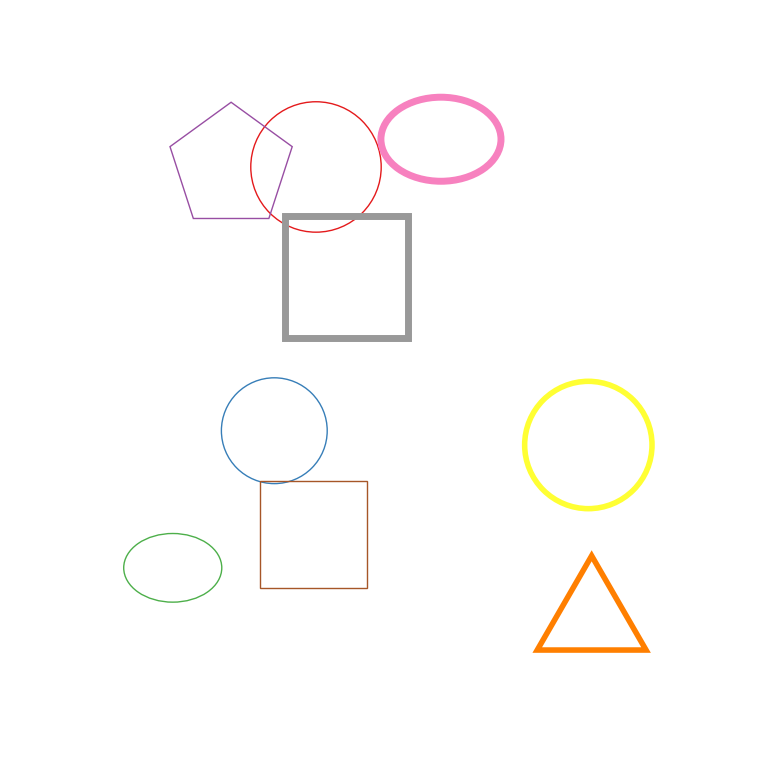[{"shape": "circle", "thickness": 0.5, "radius": 0.42, "center": [0.41, 0.783]}, {"shape": "circle", "thickness": 0.5, "radius": 0.34, "center": [0.356, 0.441]}, {"shape": "oval", "thickness": 0.5, "radius": 0.32, "center": [0.224, 0.263]}, {"shape": "pentagon", "thickness": 0.5, "radius": 0.42, "center": [0.3, 0.784]}, {"shape": "triangle", "thickness": 2, "radius": 0.41, "center": [0.768, 0.197]}, {"shape": "circle", "thickness": 2, "radius": 0.41, "center": [0.764, 0.422]}, {"shape": "square", "thickness": 0.5, "radius": 0.35, "center": [0.407, 0.306]}, {"shape": "oval", "thickness": 2.5, "radius": 0.39, "center": [0.573, 0.819]}, {"shape": "square", "thickness": 2.5, "radius": 0.4, "center": [0.45, 0.64]}]